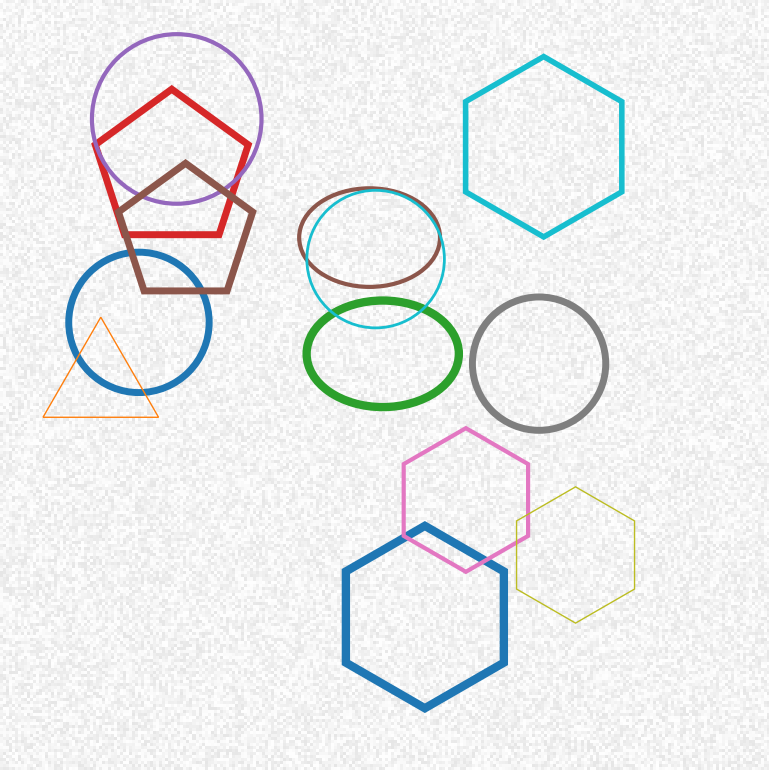[{"shape": "circle", "thickness": 2.5, "radius": 0.46, "center": [0.18, 0.581]}, {"shape": "hexagon", "thickness": 3, "radius": 0.59, "center": [0.552, 0.199]}, {"shape": "triangle", "thickness": 0.5, "radius": 0.43, "center": [0.131, 0.501]}, {"shape": "oval", "thickness": 3, "radius": 0.49, "center": [0.497, 0.54]}, {"shape": "pentagon", "thickness": 2.5, "radius": 0.52, "center": [0.223, 0.78]}, {"shape": "circle", "thickness": 1.5, "radius": 0.55, "center": [0.23, 0.846]}, {"shape": "pentagon", "thickness": 2.5, "radius": 0.46, "center": [0.241, 0.696]}, {"shape": "oval", "thickness": 1.5, "radius": 0.46, "center": [0.48, 0.691]}, {"shape": "hexagon", "thickness": 1.5, "radius": 0.47, "center": [0.605, 0.351]}, {"shape": "circle", "thickness": 2.5, "radius": 0.43, "center": [0.7, 0.528]}, {"shape": "hexagon", "thickness": 0.5, "radius": 0.44, "center": [0.747, 0.279]}, {"shape": "hexagon", "thickness": 2, "radius": 0.59, "center": [0.706, 0.809]}, {"shape": "circle", "thickness": 1, "radius": 0.45, "center": [0.488, 0.664]}]